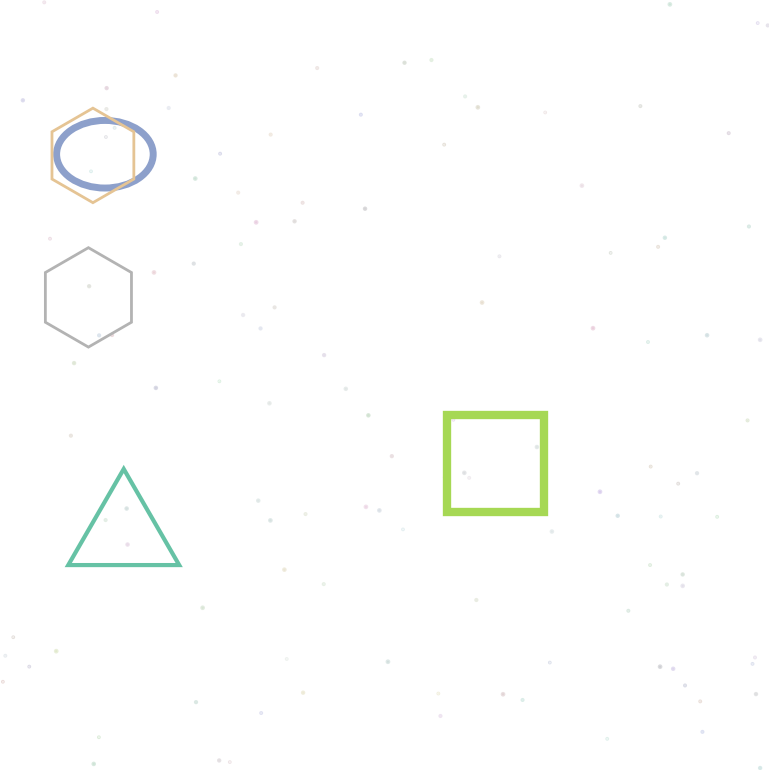[{"shape": "triangle", "thickness": 1.5, "radius": 0.42, "center": [0.161, 0.308]}, {"shape": "oval", "thickness": 2.5, "radius": 0.31, "center": [0.136, 0.8]}, {"shape": "square", "thickness": 3, "radius": 0.32, "center": [0.644, 0.399]}, {"shape": "hexagon", "thickness": 1, "radius": 0.31, "center": [0.121, 0.798]}, {"shape": "hexagon", "thickness": 1, "radius": 0.32, "center": [0.115, 0.614]}]